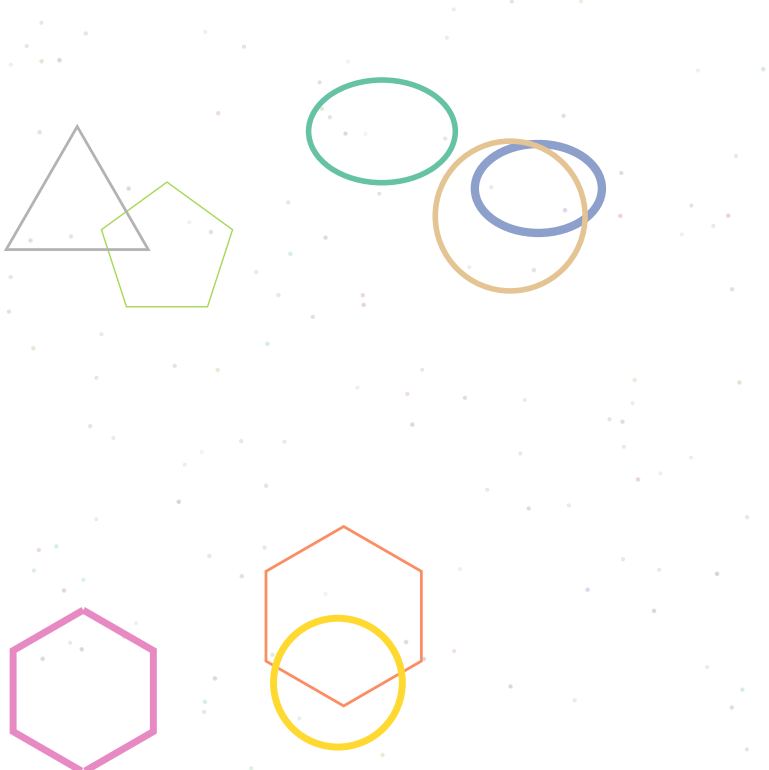[{"shape": "oval", "thickness": 2, "radius": 0.48, "center": [0.496, 0.829]}, {"shape": "hexagon", "thickness": 1, "radius": 0.58, "center": [0.446, 0.2]}, {"shape": "oval", "thickness": 3, "radius": 0.41, "center": [0.699, 0.755]}, {"shape": "hexagon", "thickness": 2.5, "radius": 0.53, "center": [0.108, 0.103]}, {"shape": "pentagon", "thickness": 0.5, "radius": 0.45, "center": [0.217, 0.674]}, {"shape": "circle", "thickness": 2.5, "radius": 0.42, "center": [0.439, 0.113]}, {"shape": "circle", "thickness": 2, "radius": 0.49, "center": [0.663, 0.719]}, {"shape": "triangle", "thickness": 1, "radius": 0.53, "center": [0.1, 0.729]}]